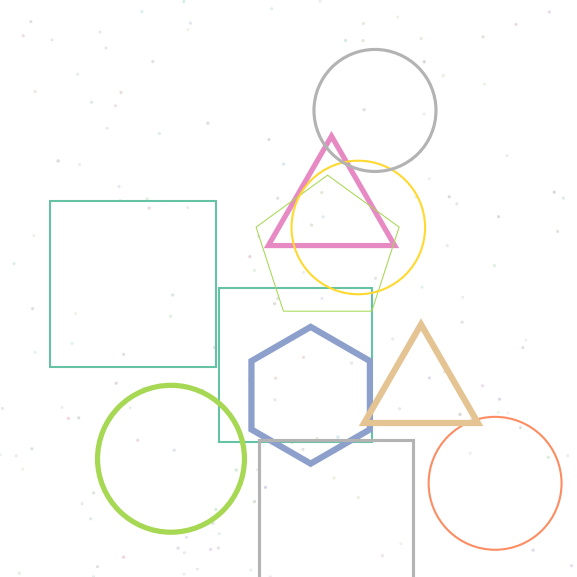[{"shape": "square", "thickness": 1, "radius": 0.66, "center": [0.512, 0.367]}, {"shape": "square", "thickness": 1, "radius": 0.72, "center": [0.23, 0.508]}, {"shape": "circle", "thickness": 1, "radius": 0.58, "center": [0.857, 0.162]}, {"shape": "hexagon", "thickness": 3, "radius": 0.59, "center": [0.538, 0.315]}, {"shape": "triangle", "thickness": 2.5, "radius": 0.63, "center": [0.574, 0.637]}, {"shape": "circle", "thickness": 2.5, "radius": 0.64, "center": [0.296, 0.205]}, {"shape": "pentagon", "thickness": 0.5, "radius": 0.65, "center": [0.567, 0.566]}, {"shape": "circle", "thickness": 1, "radius": 0.58, "center": [0.62, 0.605]}, {"shape": "triangle", "thickness": 3, "radius": 0.57, "center": [0.729, 0.324]}, {"shape": "square", "thickness": 1.5, "radius": 0.67, "center": [0.582, 0.103]}, {"shape": "circle", "thickness": 1.5, "radius": 0.53, "center": [0.649, 0.808]}]